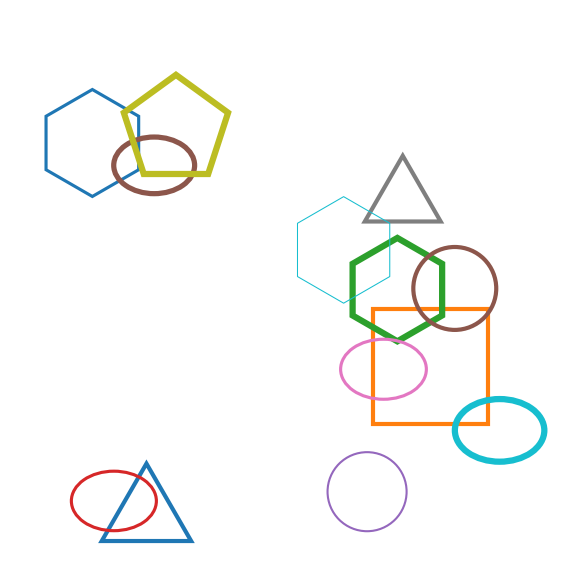[{"shape": "hexagon", "thickness": 1.5, "radius": 0.46, "center": [0.16, 0.752]}, {"shape": "triangle", "thickness": 2, "radius": 0.45, "center": [0.254, 0.107]}, {"shape": "square", "thickness": 2, "radius": 0.5, "center": [0.746, 0.365]}, {"shape": "hexagon", "thickness": 3, "radius": 0.45, "center": [0.688, 0.498]}, {"shape": "oval", "thickness": 1.5, "radius": 0.37, "center": [0.197, 0.132]}, {"shape": "circle", "thickness": 1, "radius": 0.34, "center": [0.636, 0.148]}, {"shape": "oval", "thickness": 2.5, "radius": 0.35, "center": [0.267, 0.713]}, {"shape": "circle", "thickness": 2, "radius": 0.36, "center": [0.788, 0.5]}, {"shape": "oval", "thickness": 1.5, "radius": 0.37, "center": [0.664, 0.36]}, {"shape": "triangle", "thickness": 2, "radius": 0.38, "center": [0.697, 0.654]}, {"shape": "pentagon", "thickness": 3, "radius": 0.47, "center": [0.305, 0.775]}, {"shape": "hexagon", "thickness": 0.5, "radius": 0.46, "center": [0.595, 0.566]}, {"shape": "oval", "thickness": 3, "radius": 0.39, "center": [0.865, 0.254]}]